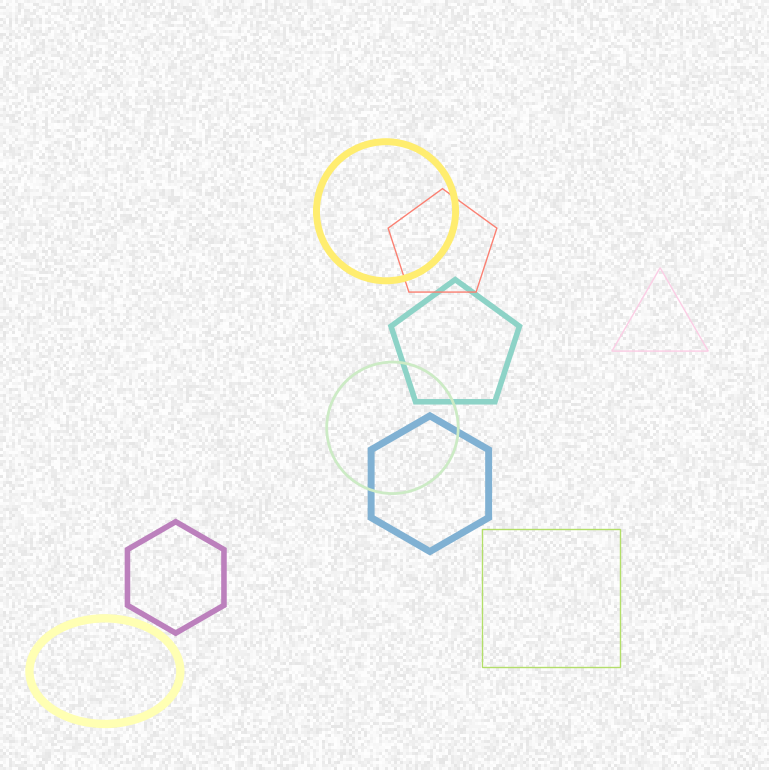[{"shape": "pentagon", "thickness": 2, "radius": 0.44, "center": [0.591, 0.549]}, {"shape": "oval", "thickness": 3, "radius": 0.49, "center": [0.136, 0.128]}, {"shape": "pentagon", "thickness": 0.5, "radius": 0.37, "center": [0.575, 0.681]}, {"shape": "hexagon", "thickness": 2.5, "radius": 0.44, "center": [0.558, 0.372]}, {"shape": "square", "thickness": 0.5, "radius": 0.45, "center": [0.716, 0.223]}, {"shape": "triangle", "thickness": 0.5, "radius": 0.36, "center": [0.857, 0.58]}, {"shape": "hexagon", "thickness": 2, "radius": 0.36, "center": [0.228, 0.25]}, {"shape": "circle", "thickness": 1, "radius": 0.43, "center": [0.51, 0.444]}, {"shape": "circle", "thickness": 2.5, "radius": 0.45, "center": [0.501, 0.726]}]